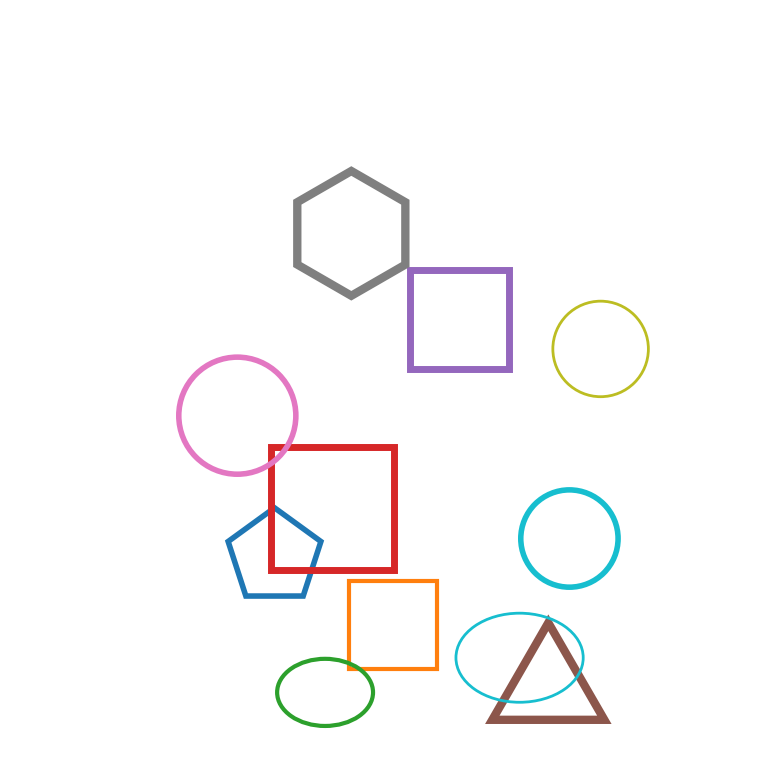[{"shape": "pentagon", "thickness": 2, "radius": 0.32, "center": [0.357, 0.277]}, {"shape": "square", "thickness": 1.5, "radius": 0.29, "center": [0.511, 0.188]}, {"shape": "oval", "thickness": 1.5, "radius": 0.31, "center": [0.422, 0.101]}, {"shape": "square", "thickness": 2.5, "radius": 0.4, "center": [0.432, 0.34]}, {"shape": "square", "thickness": 2.5, "radius": 0.32, "center": [0.597, 0.585]}, {"shape": "triangle", "thickness": 3, "radius": 0.42, "center": [0.712, 0.107]}, {"shape": "circle", "thickness": 2, "radius": 0.38, "center": [0.308, 0.46]}, {"shape": "hexagon", "thickness": 3, "radius": 0.41, "center": [0.456, 0.697]}, {"shape": "circle", "thickness": 1, "radius": 0.31, "center": [0.78, 0.547]}, {"shape": "circle", "thickness": 2, "radius": 0.32, "center": [0.74, 0.301]}, {"shape": "oval", "thickness": 1, "radius": 0.41, "center": [0.675, 0.146]}]